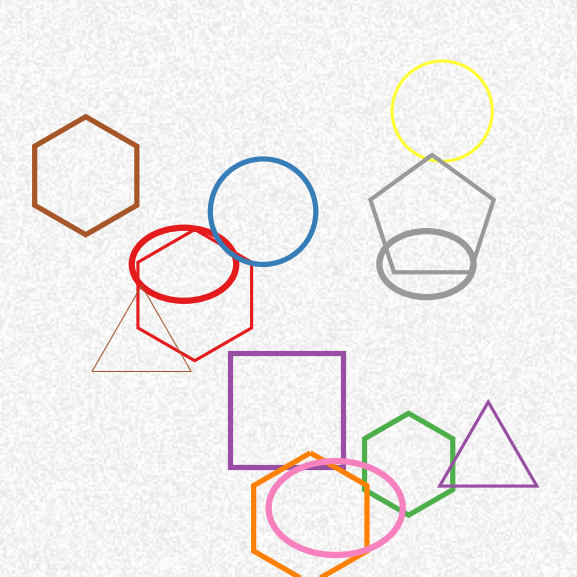[{"shape": "oval", "thickness": 3, "radius": 0.45, "center": [0.319, 0.542]}, {"shape": "hexagon", "thickness": 1.5, "radius": 0.57, "center": [0.337, 0.488]}, {"shape": "circle", "thickness": 2.5, "radius": 0.46, "center": [0.456, 0.633]}, {"shape": "hexagon", "thickness": 2.5, "radius": 0.44, "center": [0.708, 0.195]}, {"shape": "square", "thickness": 2.5, "radius": 0.49, "center": [0.496, 0.289]}, {"shape": "triangle", "thickness": 1.5, "radius": 0.49, "center": [0.845, 0.206]}, {"shape": "hexagon", "thickness": 2.5, "radius": 0.57, "center": [0.537, 0.102]}, {"shape": "circle", "thickness": 1.5, "radius": 0.43, "center": [0.766, 0.807]}, {"shape": "hexagon", "thickness": 2.5, "radius": 0.51, "center": [0.149, 0.695]}, {"shape": "triangle", "thickness": 0.5, "radius": 0.5, "center": [0.245, 0.405]}, {"shape": "oval", "thickness": 3, "radius": 0.58, "center": [0.581, 0.119]}, {"shape": "pentagon", "thickness": 2, "radius": 0.56, "center": [0.748, 0.618]}, {"shape": "oval", "thickness": 3, "radius": 0.41, "center": [0.738, 0.542]}]